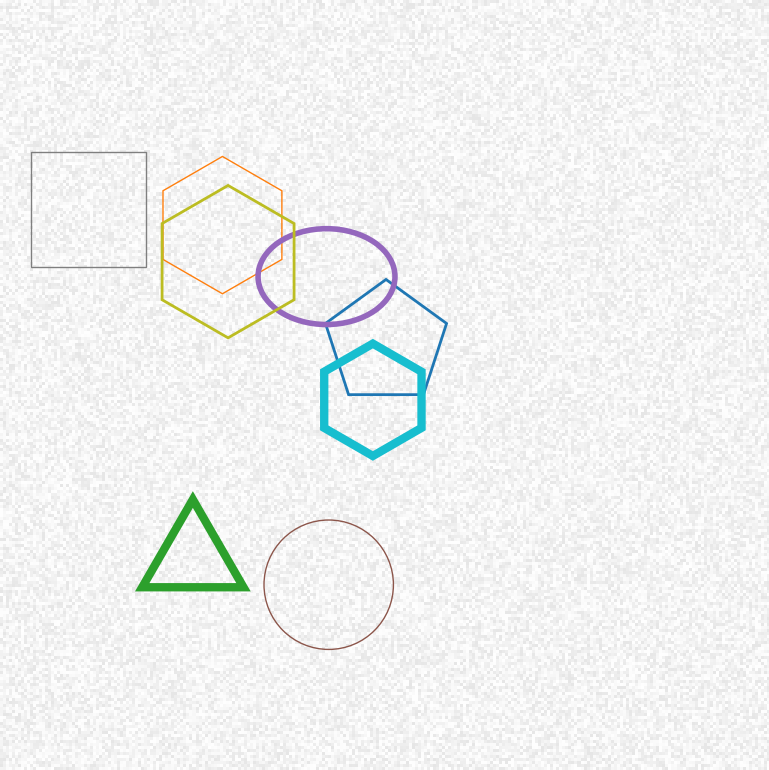[{"shape": "pentagon", "thickness": 1, "radius": 0.41, "center": [0.501, 0.554]}, {"shape": "hexagon", "thickness": 0.5, "radius": 0.45, "center": [0.289, 0.708]}, {"shape": "triangle", "thickness": 3, "radius": 0.38, "center": [0.25, 0.275]}, {"shape": "oval", "thickness": 2, "radius": 0.44, "center": [0.424, 0.641]}, {"shape": "circle", "thickness": 0.5, "radius": 0.42, "center": [0.427, 0.241]}, {"shape": "square", "thickness": 0.5, "radius": 0.37, "center": [0.115, 0.728]}, {"shape": "hexagon", "thickness": 1, "radius": 0.49, "center": [0.296, 0.66]}, {"shape": "hexagon", "thickness": 3, "radius": 0.36, "center": [0.484, 0.481]}]